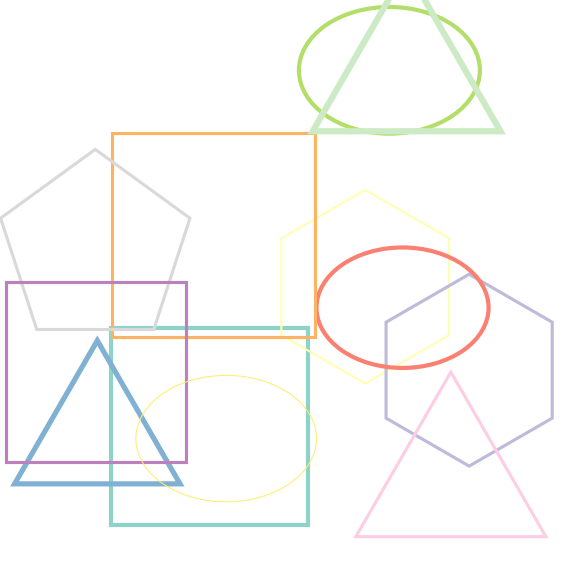[{"shape": "square", "thickness": 2, "radius": 0.85, "center": [0.363, 0.261]}, {"shape": "hexagon", "thickness": 1, "radius": 0.84, "center": [0.632, 0.503]}, {"shape": "hexagon", "thickness": 1.5, "radius": 0.83, "center": [0.812, 0.358]}, {"shape": "oval", "thickness": 2, "radius": 0.75, "center": [0.697, 0.466]}, {"shape": "triangle", "thickness": 2.5, "radius": 0.83, "center": [0.168, 0.244]}, {"shape": "square", "thickness": 1.5, "radius": 0.88, "center": [0.37, 0.592]}, {"shape": "oval", "thickness": 2, "radius": 0.78, "center": [0.674, 0.877]}, {"shape": "triangle", "thickness": 1.5, "radius": 0.95, "center": [0.781, 0.165]}, {"shape": "pentagon", "thickness": 1.5, "radius": 0.86, "center": [0.165, 0.568]}, {"shape": "square", "thickness": 1.5, "radius": 0.78, "center": [0.167, 0.355]}, {"shape": "triangle", "thickness": 3, "radius": 0.94, "center": [0.704, 0.866]}, {"shape": "oval", "thickness": 0.5, "radius": 0.78, "center": [0.392, 0.24]}]